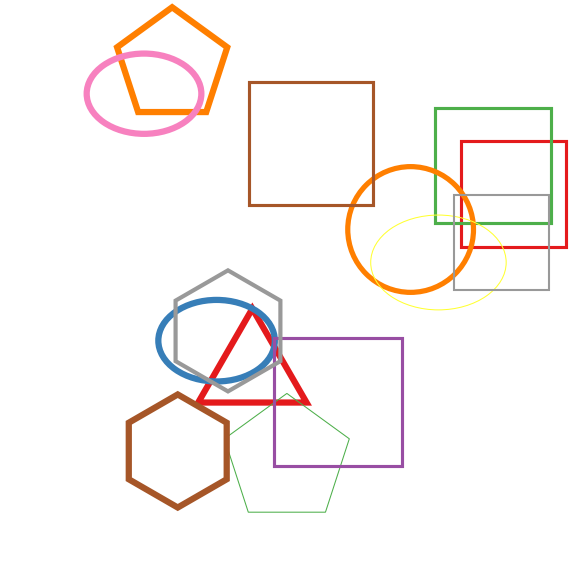[{"shape": "triangle", "thickness": 3, "radius": 0.54, "center": [0.437, 0.356]}, {"shape": "square", "thickness": 1.5, "radius": 0.46, "center": [0.889, 0.663]}, {"shape": "oval", "thickness": 3, "radius": 0.5, "center": [0.375, 0.409]}, {"shape": "square", "thickness": 1.5, "radius": 0.5, "center": [0.853, 0.713]}, {"shape": "pentagon", "thickness": 0.5, "radius": 0.57, "center": [0.497, 0.204]}, {"shape": "square", "thickness": 1.5, "radius": 0.55, "center": [0.585, 0.304]}, {"shape": "pentagon", "thickness": 3, "radius": 0.5, "center": [0.298, 0.886]}, {"shape": "circle", "thickness": 2.5, "radius": 0.54, "center": [0.711, 0.602]}, {"shape": "oval", "thickness": 0.5, "radius": 0.59, "center": [0.759, 0.545]}, {"shape": "square", "thickness": 1.5, "radius": 0.53, "center": [0.538, 0.751]}, {"shape": "hexagon", "thickness": 3, "radius": 0.49, "center": [0.308, 0.218]}, {"shape": "oval", "thickness": 3, "radius": 0.5, "center": [0.249, 0.837]}, {"shape": "square", "thickness": 1, "radius": 0.41, "center": [0.868, 0.579]}, {"shape": "hexagon", "thickness": 2, "radius": 0.52, "center": [0.395, 0.426]}]